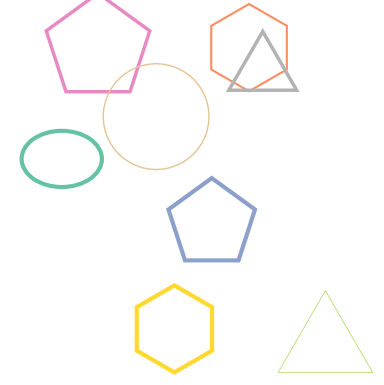[{"shape": "oval", "thickness": 3, "radius": 0.52, "center": [0.16, 0.587]}, {"shape": "hexagon", "thickness": 1.5, "radius": 0.57, "center": [0.647, 0.876]}, {"shape": "pentagon", "thickness": 3, "radius": 0.59, "center": [0.55, 0.419]}, {"shape": "pentagon", "thickness": 2.5, "radius": 0.71, "center": [0.255, 0.876]}, {"shape": "triangle", "thickness": 0.5, "radius": 0.71, "center": [0.845, 0.103]}, {"shape": "hexagon", "thickness": 3, "radius": 0.56, "center": [0.453, 0.146]}, {"shape": "circle", "thickness": 1, "radius": 0.69, "center": [0.406, 0.697]}, {"shape": "triangle", "thickness": 2.5, "radius": 0.51, "center": [0.682, 0.817]}]